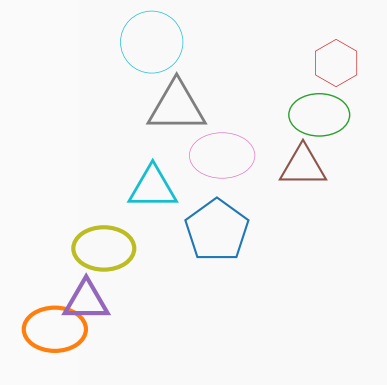[{"shape": "pentagon", "thickness": 1.5, "radius": 0.43, "center": [0.56, 0.402]}, {"shape": "oval", "thickness": 3, "radius": 0.4, "center": [0.142, 0.145]}, {"shape": "oval", "thickness": 1, "radius": 0.39, "center": [0.824, 0.702]}, {"shape": "hexagon", "thickness": 0.5, "radius": 0.31, "center": [0.867, 0.836]}, {"shape": "triangle", "thickness": 3, "radius": 0.32, "center": [0.222, 0.219]}, {"shape": "triangle", "thickness": 1.5, "radius": 0.34, "center": [0.782, 0.568]}, {"shape": "oval", "thickness": 0.5, "radius": 0.42, "center": [0.573, 0.596]}, {"shape": "triangle", "thickness": 2, "radius": 0.43, "center": [0.456, 0.723]}, {"shape": "oval", "thickness": 3, "radius": 0.39, "center": [0.268, 0.355]}, {"shape": "triangle", "thickness": 2, "radius": 0.35, "center": [0.394, 0.513]}, {"shape": "circle", "thickness": 0.5, "radius": 0.4, "center": [0.392, 0.891]}]